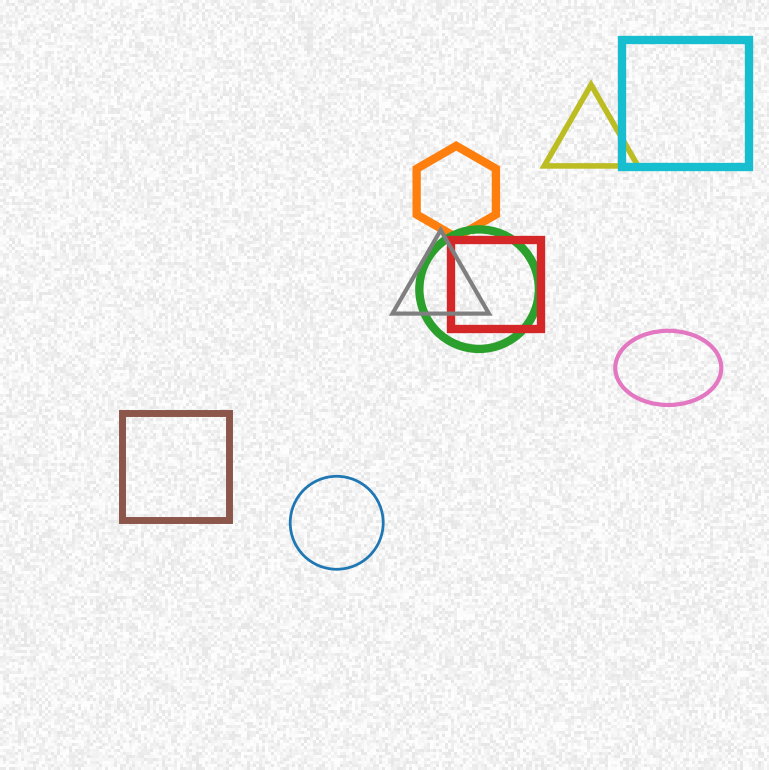[{"shape": "circle", "thickness": 1, "radius": 0.3, "center": [0.437, 0.321]}, {"shape": "hexagon", "thickness": 3, "radius": 0.3, "center": [0.593, 0.751]}, {"shape": "circle", "thickness": 3, "radius": 0.39, "center": [0.622, 0.624]}, {"shape": "square", "thickness": 3, "radius": 0.29, "center": [0.644, 0.63]}, {"shape": "square", "thickness": 2.5, "radius": 0.35, "center": [0.228, 0.394]}, {"shape": "oval", "thickness": 1.5, "radius": 0.34, "center": [0.868, 0.522]}, {"shape": "triangle", "thickness": 1.5, "radius": 0.36, "center": [0.572, 0.629]}, {"shape": "triangle", "thickness": 2, "radius": 0.35, "center": [0.768, 0.82]}, {"shape": "square", "thickness": 3, "radius": 0.41, "center": [0.89, 0.865]}]